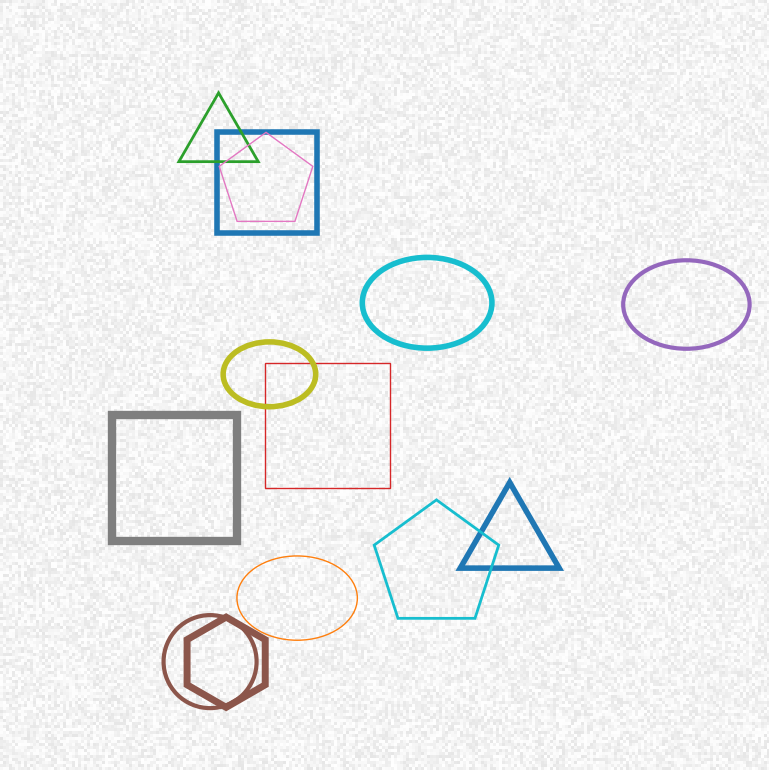[{"shape": "triangle", "thickness": 2, "radius": 0.37, "center": [0.662, 0.299]}, {"shape": "square", "thickness": 2, "radius": 0.33, "center": [0.347, 0.763]}, {"shape": "oval", "thickness": 0.5, "radius": 0.39, "center": [0.386, 0.223]}, {"shape": "triangle", "thickness": 1, "radius": 0.3, "center": [0.284, 0.82]}, {"shape": "square", "thickness": 0.5, "radius": 0.41, "center": [0.425, 0.447]}, {"shape": "oval", "thickness": 1.5, "radius": 0.41, "center": [0.891, 0.605]}, {"shape": "circle", "thickness": 1.5, "radius": 0.3, "center": [0.273, 0.141]}, {"shape": "hexagon", "thickness": 2.5, "radius": 0.29, "center": [0.294, 0.14]}, {"shape": "pentagon", "thickness": 0.5, "radius": 0.32, "center": [0.345, 0.764]}, {"shape": "square", "thickness": 3, "radius": 0.41, "center": [0.226, 0.379]}, {"shape": "oval", "thickness": 2, "radius": 0.3, "center": [0.35, 0.514]}, {"shape": "pentagon", "thickness": 1, "radius": 0.43, "center": [0.567, 0.266]}, {"shape": "oval", "thickness": 2, "radius": 0.42, "center": [0.555, 0.607]}]